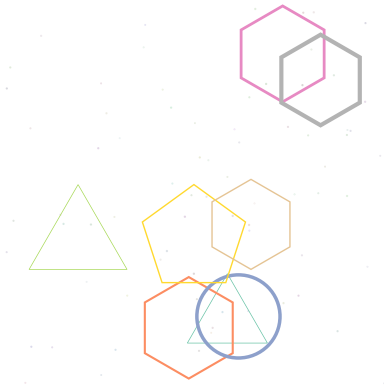[{"shape": "triangle", "thickness": 0.5, "radius": 0.6, "center": [0.591, 0.169]}, {"shape": "hexagon", "thickness": 1.5, "radius": 0.66, "center": [0.49, 0.149]}, {"shape": "circle", "thickness": 2.5, "radius": 0.54, "center": [0.619, 0.178]}, {"shape": "hexagon", "thickness": 2, "radius": 0.62, "center": [0.734, 0.86]}, {"shape": "triangle", "thickness": 0.5, "radius": 0.73, "center": [0.203, 0.374]}, {"shape": "pentagon", "thickness": 1, "radius": 0.7, "center": [0.504, 0.38]}, {"shape": "hexagon", "thickness": 1, "radius": 0.58, "center": [0.652, 0.417]}, {"shape": "hexagon", "thickness": 3, "radius": 0.59, "center": [0.833, 0.792]}]